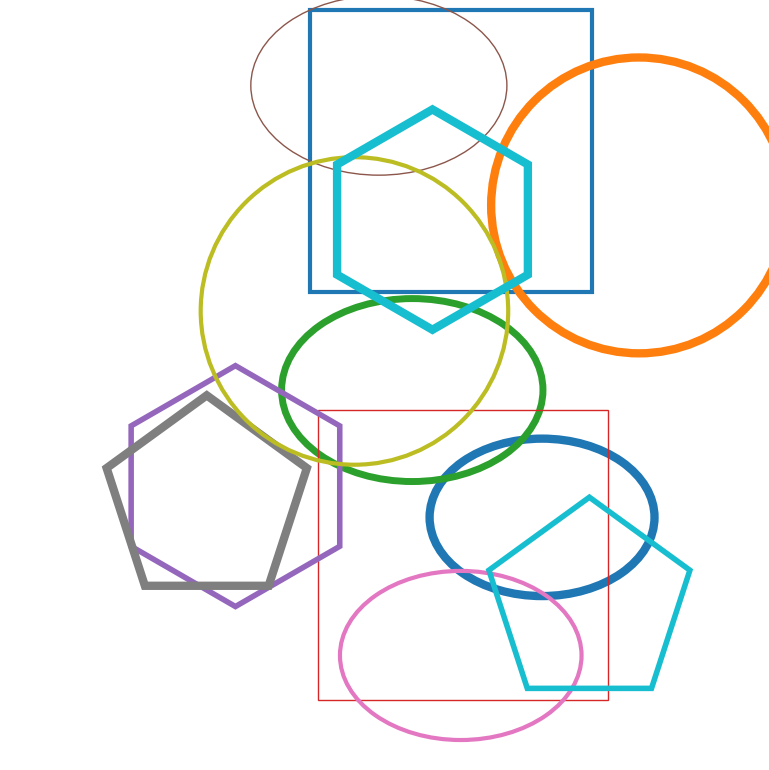[{"shape": "oval", "thickness": 3, "radius": 0.73, "center": [0.704, 0.328]}, {"shape": "square", "thickness": 1.5, "radius": 0.91, "center": [0.586, 0.804]}, {"shape": "circle", "thickness": 3, "radius": 0.96, "center": [0.83, 0.733]}, {"shape": "oval", "thickness": 2.5, "radius": 0.85, "center": [0.535, 0.493]}, {"shape": "square", "thickness": 0.5, "radius": 0.94, "center": [0.601, 0.279]}, {"shape": "hexagon", "thickness": 2, "radius": 0.78, "center": [0.306, 0.369]}, {"shape": "oval", "thickness": 0.5, "radius": 0.83, "center": [0.492, 0.889]}, {"shape": "oval", "thickness": 1.5, "radius": 0.78, "center": [0.598, 0.149]}, {"shape": "pentagon", "thickness": 3, "radius": 0.68, "center": [0.269, 0.35]}, {"shape": "circle", "thickness": 1.5, "radius": 1.0, "center": [0.46, 0.596]}, {"shape": "hexagon", "thickness": 3, "radius": 0.72, "center": [0.562, 0.715]}, {"shape": "pentagon", "thickness": 2, "radius": 0.69, "center": [0.765, 0.217]}]